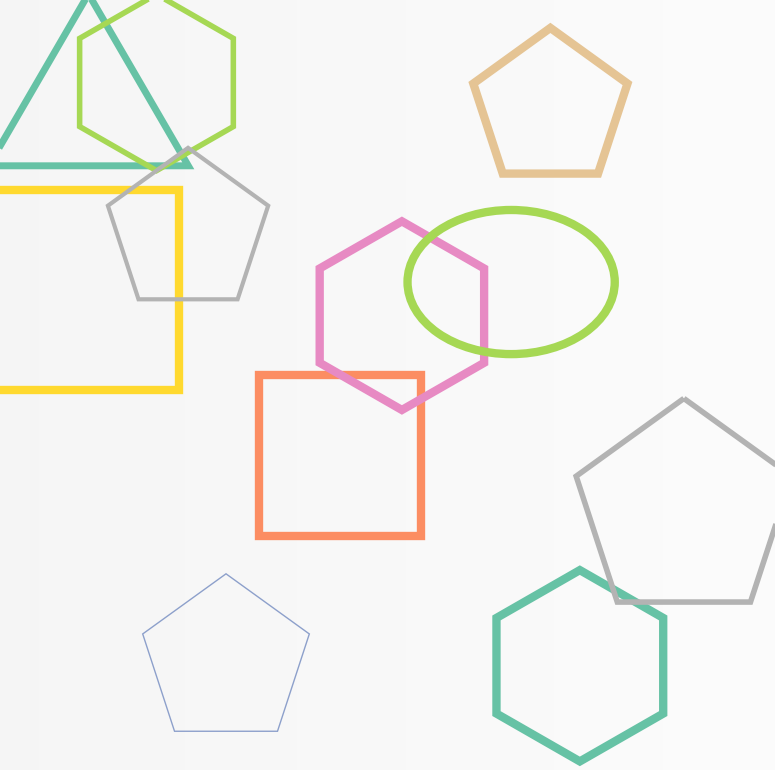[{"shape": "triangle", "thickness": 2.5, "radius": 0.74, "center": [0.114, 0.859]}, {"shape": "hexagon", "thickness": 3, "radius": 0.62, "center": [0.748, 0.135]}, {"shape": "square", "thickness": 3, "radius": 0.52, "center": [0.439, 0.409]}, {"shape": "pentagon", "thickness": 0.5, "radius": 0.57, "center": [0.292, 0.142]}, {"shape": "hexagon", "thickness": 3, "radius": 0.61, "center": [0.519, 0.59]}, {"shape": "hexagon", "thickness": 2, "radius": 0.57, "center": [0.202, 0.893]}, {"shape": "oval", "thickness": 3, "radius": 0.67, "center": [0.66, 0.634]}, {"shape": "square", "thickness": 3, "radius": 0.65, "center": [0.102, 0.623]}, {"shape": "pentagon", "thickness": 3, "radius": 0.52, "center": [0.71, 0.859]}, {"shape": "pentagon", "thickness": 1.5, "radius": 0.54, "center": [0.243, 0.699]}, {"shape": "pentagon", "thickness": 2, "radius": 0.73, "center": [0.882, 0.336]}]